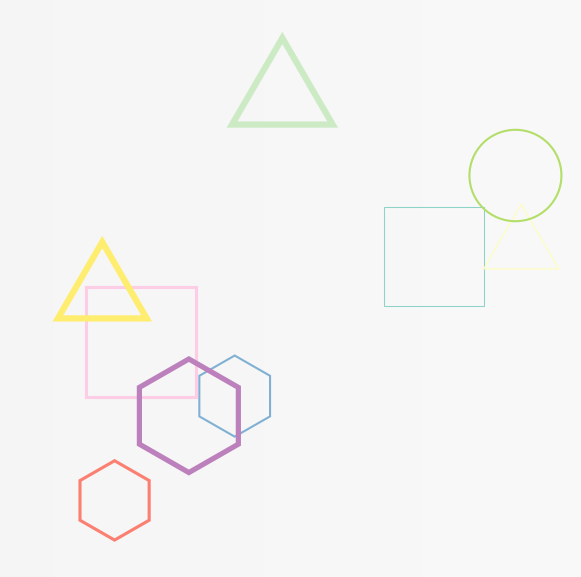[{"shape": "square", "thickness": 0.5, "radius": 0.43, "center": [0.747, 0.555]}, {"shape": "triangle", "thickness": 0.5, "radius": 0.37, "center": [0.897, 0.571]}, {"shape": "hexagon", "thickness": 1.5, "radius": 0.34, "center": [0.197, 0.133]}, {"shape": "hexagon", "thickness": 1, "radius": 0.35, "center": [0.404, 0.313]}, {"shape": "circle", "thickness": 1, "radius": 0.4, "center": [0.887, 0.695]}, {"shape": "square", "thickness": 1.5, "radius": 0.48, "center": [0.242, 0.407]}, {"shape": "hexagon", "thickness": 2.5, "radius": 0.49, "center": [0.325, 0.279]}, {"shape": "triangle", "thickness": 3, "radius": 0.5, "center": [0.486, 0.833]}, {"shape": "triangle", "thickness": 3, "radius": 0.44, "center": [0.176, 0.492]}]